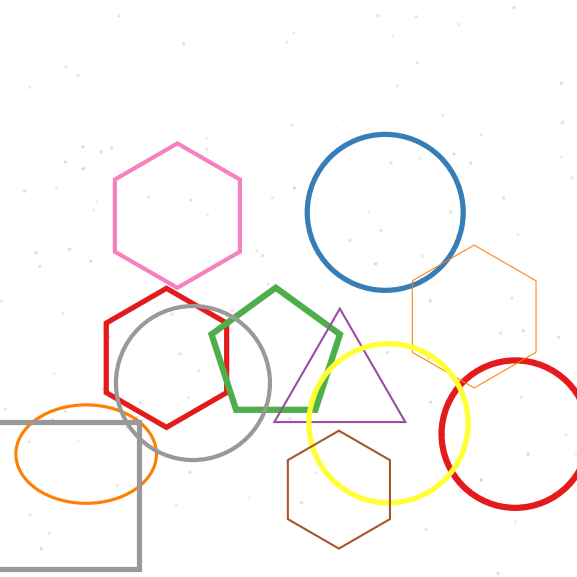[{"shape": "circle", "thickness": 3, "radius": 0.64, "center": [0.892, 0.247]}, {"shape": "hexagon", "thickness": 2.5, "radius": 0.6, "center": [0.288, 0.379]}, {"shape": "circle", "thickness": 2.5, "radius": 0.68, "center": [0.667, 0.631]}, {"shape": "pentagon", "thickness": 3, "radius": 0.58, "center": [0.477, 0.384]}, {"shape": "triangle", "thickness": 1, "radius": 0.65, "center": [0.588, 0.334]}, {"shape": "oval", "thickness": 1.5, "radius": 0.61, "center": [0.149, 0.213]}, {"shape": "hexagon", "thickness": 0.5, "radius": 0.62, "center": [0.821, 0.451]}, {"shape": "circle", "thickness": 2.5, "radius": 0.69, "center": [0.673, 0.266]}, {"shape": "hexagon", "thickness": 1, "radius": 0.51, "center": [0.587, 0.151]}, {"shape": "hexagon", "thickness": 2, "radius": 0.63, "center": [0.307, 0.626]}, {"shape": "square", "thickness": 2.5, "radius": 0.64, "center": [0.113, 0.142]}, {"shape": "circle", "thickness": 2, "radius": 0.67, "center": [0.334, 0.336]}]